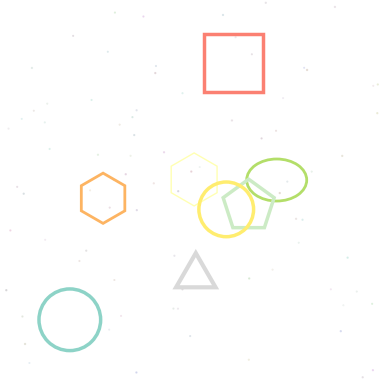[{"shape": "circle", "thickness": 2.5, "radius": 0.4, "center": [0.181, 0.169]}, {"shape": "hexagon", "thickness": 1, "radius": 0.34, "center": [0.504, 0.534]}, {"shape": "square", "thickness": 2.5, "radius": 0.38, "center": [0.607, 0.836]}, {"shape": "hexagon", "thickness": 2, "radius": 0.33, "center": [0.268, 0.485]}, {"shape": "oval", "thickness": 2, "radius": 0.39, "center": [0.719, 0.532]}, {"shape": "triangle", "thickness": 3, "radius": 0.3, "center": [0.509, 0.283]}, {"shape": "pentagon", "thickness": 2.5, "radius": 0.35, "center": [0.646, 0.465]}, {"shape": "circle", "thickness": 2.5, "radius": 0.36, "center": [0.588, 0.456]}]